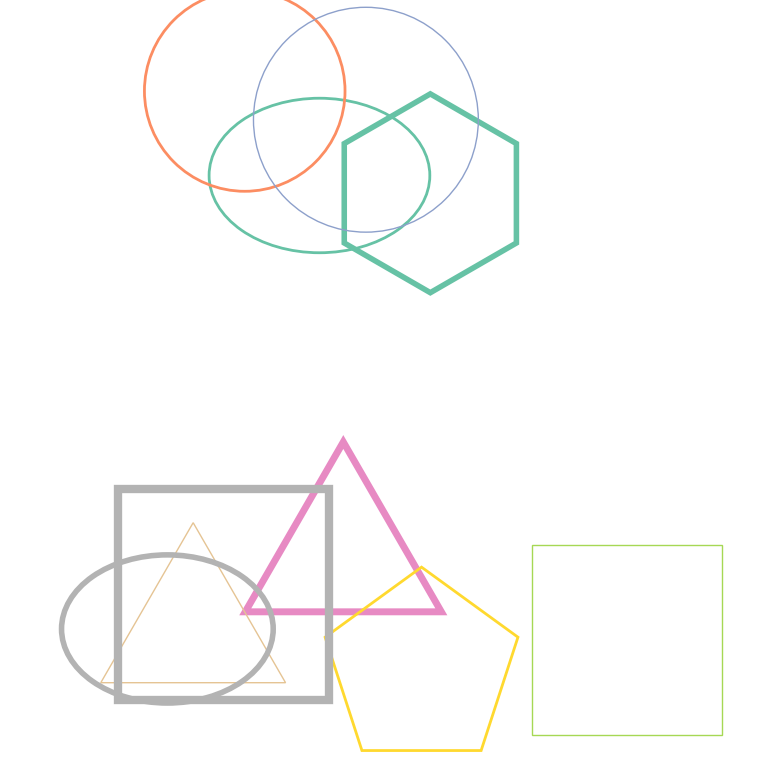[{"shape": "hexagon", "thickness": 2, "radius": 0.65, "center": [0.559, 0.749]}, {"shape": "oval", "thickness": 1, "radius": 0.72, "center": [0.415, 0.772]}, {"shape": "circle", "thickness": 1, "radius": 0.65, "center": [0.318, 0.882]}, {"shape": "circle", "thickness": 0.5, "radius": 0.73, "center": [0.475, 0.845]}, {"shape": "triangle", "thickness": 2.5, "radius": 0.74, "center": [0.446, 0.279]}, {"shape": "square", "thickness": 0.5, "radius": 0.62, "center": [0.815, 0.169]}, {"shape": "pentagon", "thickness": 1, "radius": 0.66, "center": [0.547, 0.132]}, {"shape": "triangle", "thickness": 0.5, "radius": 0.69, "center": [0.251, 0.183]}, {"shape": "square", "thickness": 3, "radius": 0.69, "center": [0.29, 0.227]}, {"shape": "oval", "thickness": 2, "radius": 0.69, "center": [0.217, 0.183]}]